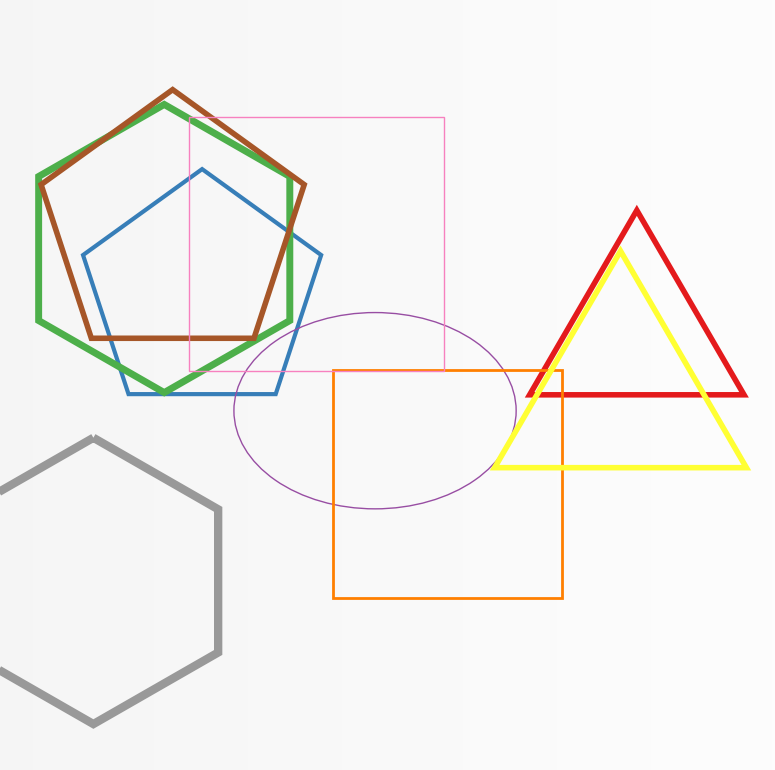[{"shape": "triangle", "thickness": 2, "radius": 0.8, "center": [0.822, 0.567]}, {"shape": "pentagon", "thickness": 1.5, "radius": 0.81, "center": [0.261, 0.619]}, {"shape": "hexagon", "thickness": 2.5, "radius": 0.94, "center": [0.212, 0.677]}, {"shape": "oval", "thickness": 0.5, "radius": 0.91, "center": [0.484, 0.467]}, {"shape": "square", "thickness": 1, "radius": 0.74, "center": [0.577, 0.372]}, {"shape": "triangle", "thickness": 2, "radius": 0.94, "center": [0.801, 0.486]}, {"shape": "pentagon", "thickness": 2, "radius": 0.89, "center": [0.223, 0.705]}, {"shape": "square", "thickness": 0.5, "radius": 0.82, "center": [0.408, 0.683]}, {"shape": "hexagon", "thickness": 3, "radius": 0.93, "center": [0.121, 0.246]}]